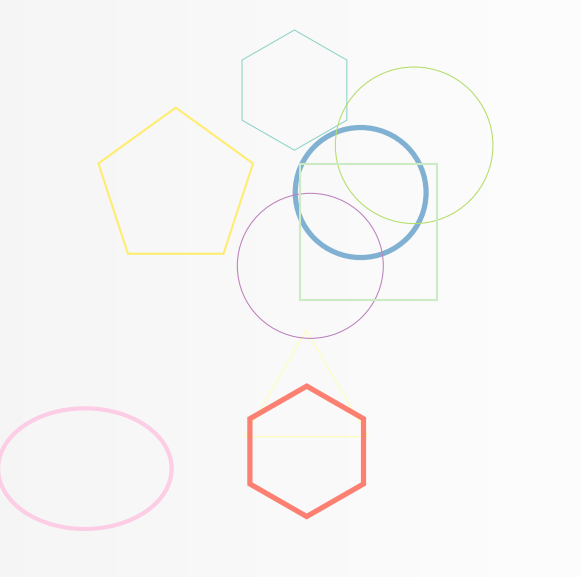[{"shape": "hexagon", "thickness": 0.5, "radius": 0.52, "center": [0.507, 0.843]}, {"shape": "triangle", "thickness": 0.5, "radius": 0.61, "center": [0.527, 0.304]}, {"shape": "hexagon", "thickness": 2.5, "radius": 0.56, "center": [0.528, 0.218]}, {"shape": "circle", "thickness": 2.5, "radius": 0.56, "center": [0.62, 0.666]}, {"shape": "circle", "thickness": 0.5, "radius": 0.68, "center": [0.712, 0.748]}, {"shape": "oval", "thickness": 2, "radius": 0.75, "center": [0.146, 0.188]}, {"shape": "circle", "thickness": 0.5, "radius": 0.63, "center": [0.534, 0.539]}, {"shape": "square", "thickness": 1, "radius": 0.59, "center": [0.634, 0.598]}, {"shape": "pentagon", "thickness": 1, "radius": 0.7, "center": [0.302, 0.673]}]